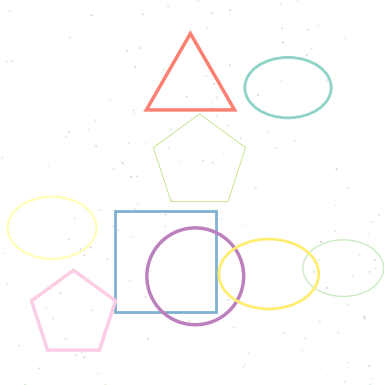[{"shape": "oval", "thickness": 2, "radius": 0.56, "center": [0.748, 0.772]}, {"shape": "oval", "thickness": 1.5, "radius": 0.58, "center": [0.135, 0.408]}, {"shape": "triangle", "thickness": 2.5, "radius": 0.66, "center": [0.495, 0.781]}, {"shape": "square", "thickness": 2, "radius": 0.66, "center": [0.431, 0.322]}, {"shape": "pentagon", "thickness": 0.5, "radius": 0.63, "center": [0.518, 0.578]}, {"shape": "pentagon", "thickness": 2.5, "radius": 0.57, "center": [0.191, 0.183]}, {"shape": "circle", "thickness": 2.5, "radius": 0.63, "center": [0.507, 0.282]}, {"shape": "oval", "thickness": 1, "radius": 0.52, "center": [0.892, 0.303]}, {"shape": "oval", "thickness": 2, "radius": 0.65, "center": [0.698, 0.288]}]